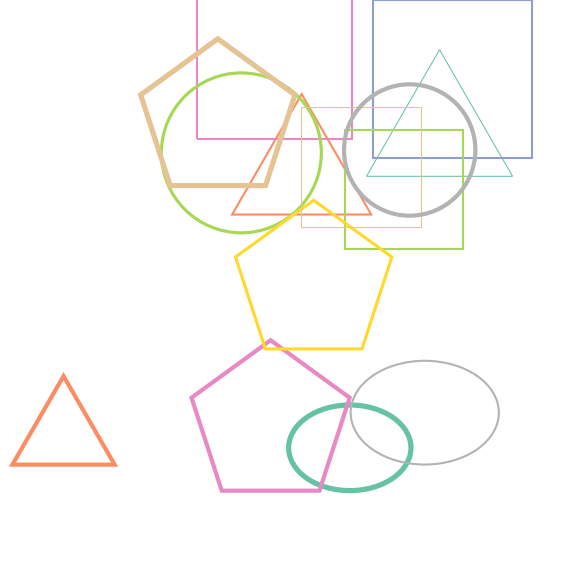[{"shape": "oval", "thickness": 2.5, "radius": 0.53, "center": [0.606, 0.224]}, {"shape": "triangle", "thickness": 0.5, "radius": 0.73, "center": [0.761, 0.767]}, {"shape": "triangle", "thickness": 2, "radius": 0.51, "center": [0.11, 0.246]}, {"shape": "triangle", "thickness": 1, "radius": 0.7, "center": [0.522, 0.697]}, {"shape": "square", "thickness": 1, "radius": 0.69, "center": [0.783, 0.863]}, {"shape": "pentagon", "thickness": 2, "radius": 0.72, "center": [0.469, 0.266]}, {"shape": "square", "thickness": 1, "radius": 0.67, "center": [0.475, 0.894]}, {"shape": "circle", "thickness": 1.5, "radius": 0.69, "center": [0.418, 0.734]}, {"shape": "square", "thickness": 1, "radius": 0.51, "center": [0.7, 0.671]}, {"shape": "pentagon", "thickness": 1.5, "radius": 0.71, "center": [0.543, 0.51]}, {"shape": "pentagon", "thickness": 2.5, "radius": 0.7, "center": [0.377, 0.791]}, {"shape": "square", "thickness": 0.5, "radius": 0.52, "center": [0.625, 0.71]}, {"shape": "oval", "thickness": 1, "radius": 0.64, "center": [0.735, 0.285]}, {"shape": "circle", "thickness": 2, "radius": 0.57, "center": [0.709, 0.739]}]